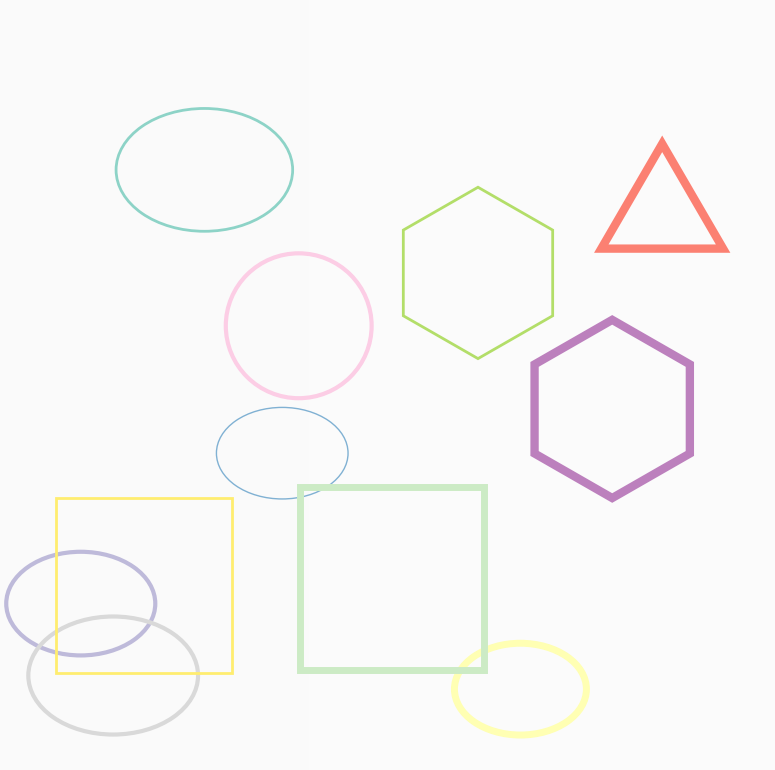[{"shape": "oval", "thickness": 1, "radius": 0.57, "center": [0.264, 0.779]}, {"shape": "oval", "thickness": 2.5, "radius": 0.43, "center": [0.672, 0.105]}, {"shape": "oval", "thickness": 1.5, "radius": 0.48, "center": [0.104, 0.216]}, {"shape": "triangle", "thickness": 3, "radius": 0.45, "center": [0.854, 0.722]}, {"shape": "oval", "thickness": 0.5, "radius": 0.42, "center": [0.364, 0.411]}, {"shape": "hexagon", "thickness": 1, "radius": 0.56, "center": [0.617, 0.646]}, {"shape": "circle", "thickness": 1.5, "radius": 0.47, "center": [0.385, 0.577]}, {"shape": "oval", "thickness": 1.5, "radius": 0.55, "center": [0.146, 0.123]}, {"shape": "hexagon", "thickness": 3, "radius": 0.58, "center": [0.79, 0.469]}, {"shape": "square", "thickness": 2.5, "radius": 0.59, "center": [0.506, 0.248]}, {"shape": "square", "thickness": 1, "radius": 0.57, "center": [0.186, 0.239]}]